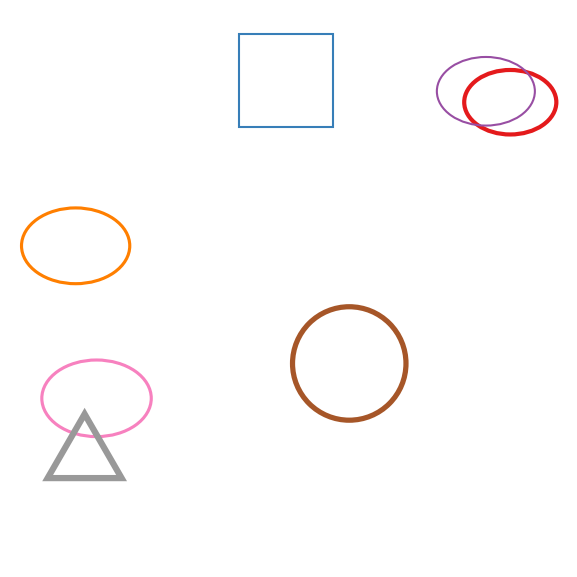[{"shape": "oval", "thickness": 2, "radius": 0.4, "center": [0.884, 0.822]}, {"shape": "square", "thickness": 1, "radius": 0.41, "center": [0.495, 0.86]}, {"shape": "oval", "thickness": 1, "radius": 0.42, "center": [0.841, 0.841]}, {"shape": "oval", "thickness": 1.5, "radius": 0.47, "center": [0.131, 0.573]}, {"shape": "circle", "thickness": 2.5, "radius": 0.49, "center": [0.605, 0.37]}, {"shape": "oval", "thickness": 1.5, "radius": 0.47, "center": [0.167, 0.309]}, {"shape": "triangle", "thickness": 3, "radius": 0.37, "center": [0.147, 0.208]}]